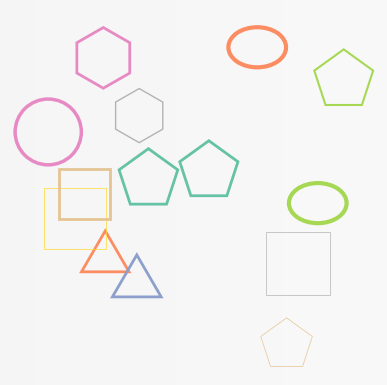[{"shape": "pentagon", "thickness": 2, "radius": 0.39, "center": [0.539, 0.555]}, {"shape": "pentagon", "thickness": 2, "radius": 0.4, "center": [0.383, 0.534]}, {"shape": "triangle", "thickness": 2, "radius": 0.35, "center": [0.272, 0.329]}, {"shape": "oval", "thickness": 3, "radius": 0.37, "center": [0.664, 0.877]}, {"shape": "triangle", "thickness": 2, "radius": 0.36, "center": [0.353, 0.265]}, {"shape": "hexagon", "thickness": 2, "radius": 0.39, "center": [0.267, 0.85]}, {"shape": "circle", "thickness": 2.5, "radius": 0.43, "center": [0.124, 0.657]}, {"shape": "oval", "thickness": 3, "radius": 0.37, "center": [0.82, 0.472]}, {"shape": "pentagon", "thickness": 1.5, "radius": 0.4, "center": [0.887, 0.792]}, {"shape": "square", "thickness": 0.5, "radius": 0.4, "center": [0.194, 0.432]}, {"shape": "pentagon", "thickness": 0.5, "radius": 0.35, "center": [0.74, 0.104]}, {"shape": "square", "thickness": 2, "radius": 0.33, "center": [0.217, 0.497]}, {"shape": "square", "thickness": 0.5, "radius": 0.41, "center": [0.77, 0.316]}, {"shape": "hexagon", "thickness": 1, "radius": 0.35, "center": [0.359, 0.7]}]